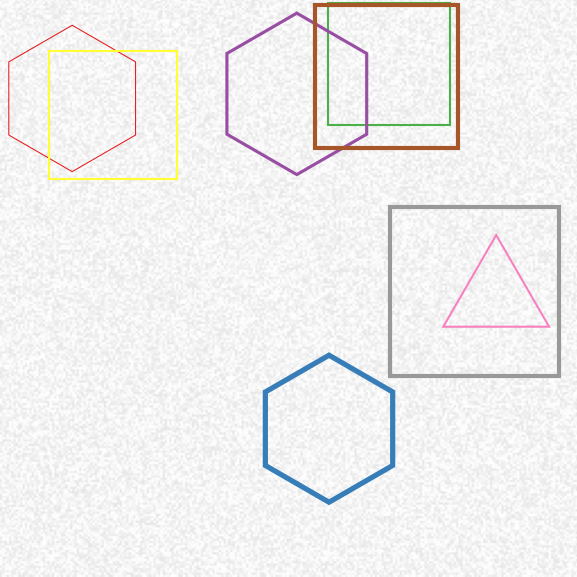[{"shape": "hexagon", "thickness": 0.5, "radius": 0.63, "center": [0.125, 0.829]}, {"shape": "hexagon", "thickness": 2.5, "radius": 0.64, "center": [0.57, 0.257]}, {"shape": "square", "thickness": 1, "radius": 0.53, "center": [0.674, 0.888]}, {"shape": "hexagon", "thickness": 1.5, "radius": 0.7, "center": [0.514, 0.837]}, {"shape": "square", "thickness": 1, "radius": 0.55, "center": [0.196, 0.8]}, {"shape": "square", "thickness": 2, "radius": 0.62, "center": [0.67, 0.867]}, {"shape": "triangle", "thickness": 1, "radius": 0.53, "center": [0.859, 0.486]}, {"shape": "square", "thickness": 2, "radius": 0.73, "center": [0.821, 0.494]}]